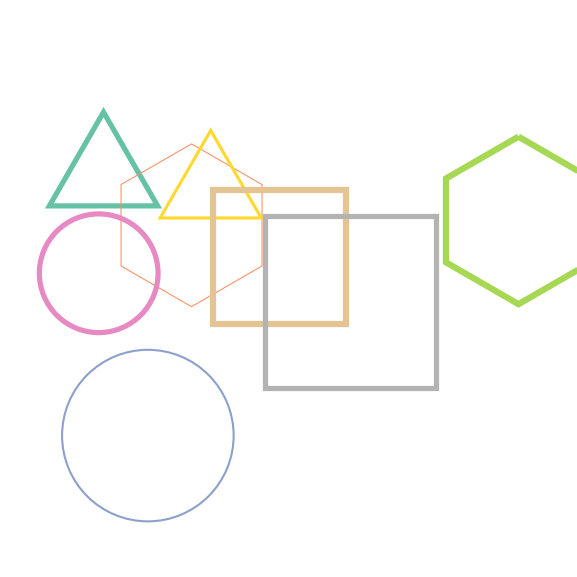[{"shape": "triangle", "thickness": 2.5, "radius": 0.54, "center": [0.179, 0.697]}, {"shape": "hexagon", "thickness": 0.5, "radius": 0.7, "center": [0.332, 0.609]}, {"shape": "circle", "thickness": 1, "radius": 0.74, "center": [0.256, 0.245]}, {"shape": "circle", "thickness": 2.5, "radius": 0.51, "center": [0.171, 0.526]}, {"shape": "hexagon", "thickness": 3, "radius": 0.73, "center": [0.898, 0.617]}, {"shape": "triangle", "thickness": 1.5, "radius": 0.51, "center": [0.365, 0.672]}, {"shape": "square", "thickness": 3, "radius": 0.58, "center": [0.484, 0.554]}, {"shape": "square", "thickness": 2.5, "radius": 0.74, "center": [0.607, 0.476]}]